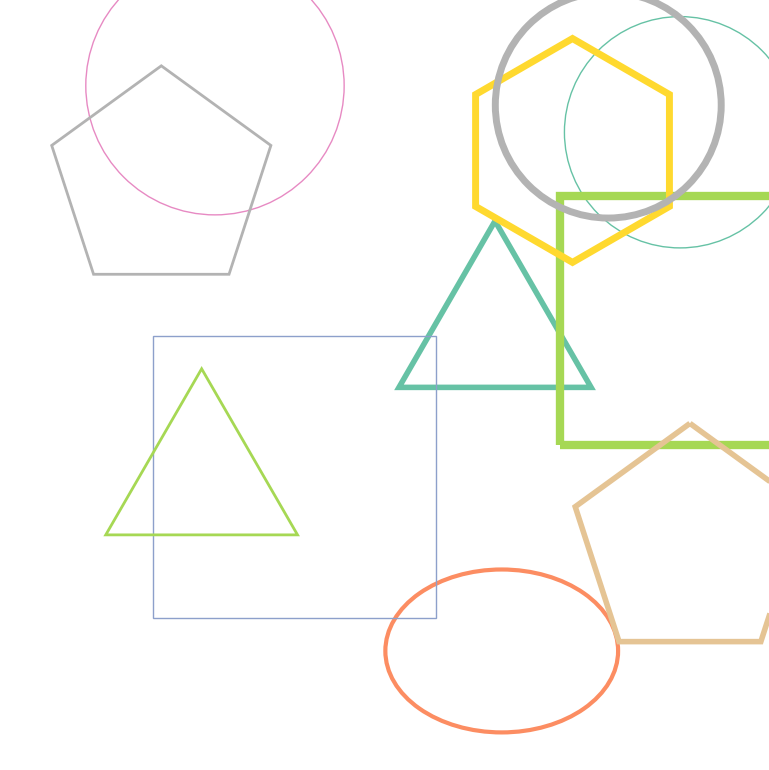[{"shape": "triangle", "thickness": 2, "radius": 0.72, "center": [0.643, 0.569]}, {"shape": "circle", "thickness": 0.5, "radius": 0.75, "center": [0.883, 0.828]}, {"shape": "oval", "thickness": 1.5, "radius": 0.76, "center": [0.652, 0.155]}, {"shape": "square", "thickness": 0.5, "radius": 0.92, "center": [0.382, 0.38]}, {"shape": "circle", "thickness": 0.5, "radius": 0.84, "center": [0.279, 0.889]}, {"shape": "triangle", "thickness": 1, "radius": 0.72, "center": [0.262, 0.377]}, {"shape": "square", "thickness": 3, "radius": 0.81, "center": [0.888, 0.584]}, {"shape": "hexagon", "thickness": 2.5, "radius": 0.73, "center": [0.744, 0.805]}, {"shape": "pentagon", "thickness": 2, "radius": 0.78, "center": [0.896, 0.293]}, {"shape": "circle", "thickness": 2.5, "radius": 0.73, "center": [0.79, 0.864]}, {"shape": "pentagon", "thickness": 1, "radius": 0.75, "center": [0.209, 0.765]}]